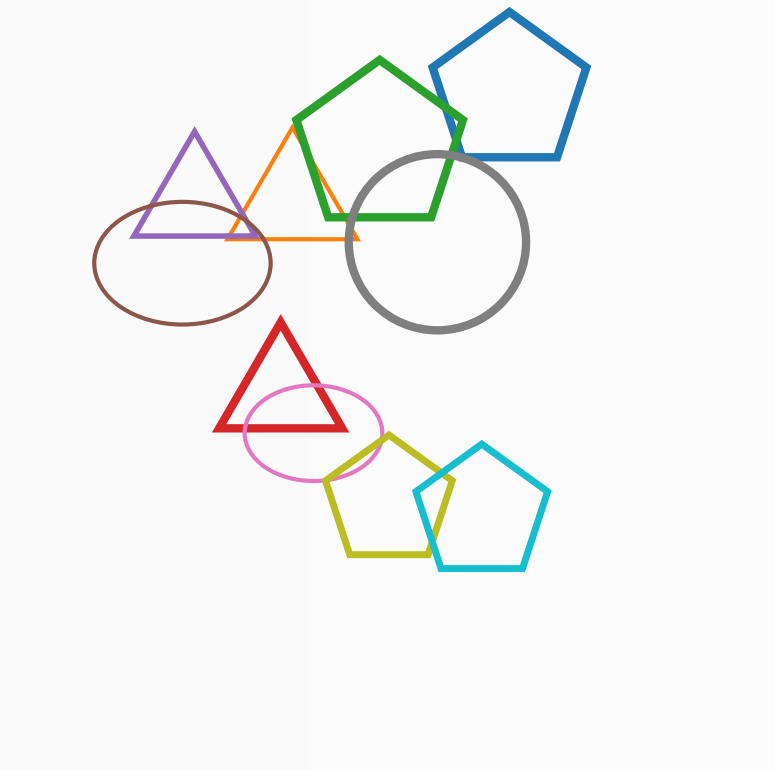[{"shape": "pentagon", "thickness": 3, "radius": 0.52, "center": [0.657, 0.88]}, {"shape": "triangle", "thickness": 1.5, "radius": 0.48, "center": [0.377, 0.738]}, {"shape": "pentagon", "thickness": 3, "radius": 0.56, "center": [0.49, 0.809]}, {"shape": "triangle", "thickness": 3, "radius": 0.46, "center": [0.362, 0.49]}, {"shape": "triangle", "thickness": 2, "radius": 0.45, "center": [0.251, 0.739]}, {"shape": "oval", "thickness": 1.5, "radius": 0.57, "center": [0.235, 0.658]}, {"shape": "oval", "thickness": 1.5, "radius": 0.44, "center": [0.405, 0.437]}, {"shape": "circle", "thickness": 3, "radius": 0.57, "center": [0.564, 0.685]}, {"shape": "pentagon", "thickness": 2.5, "radius": 0.43, "center": [0.502, 0.349]}, {"shape": "pentagon", "thickness": 2.5, "radius": 0.45, "center": [0.622, 0.334]}]